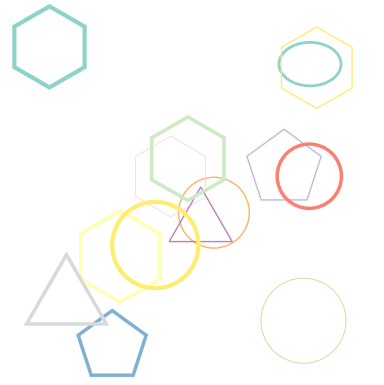[{"shape": "hexagon", "thickness": 3, "radius": 0.53, "center": [0.129, 0.878]}, {"shape": "oval", "thickness": 2, "radius": 0.4, "center": [0.805, 0.833]}, {"shape": "hexagon", "thickness": 2.5, "radius": 0.59, "center": [0.312, 0.334]}, {"shape": "pentagon", "thickness": 1, "radius": 0.51, "center": [0.738, 0.563]}, {"shape": "circle", "thickness": 2.5, "radius": 0.42, "center": [0.803, 0.542]}, {"shape": "pentagon", "thickness": 2.5, "radius": 0.46, "center": [0.291, 0.101]}, {"shape": "circle", "thickness": 1, "radius": 0.46, "center": [0.556, 0.448]}, {"shape": "circle", "thickness": 0.5, "radius": 0.55, "center": [0.788, 0.167]}, {"shape": "hexagon", "thickness": 0.5, "radius": 0.52, "center": [0.443, 0.542]}, {"shape": "triangle", "thickness": 2.5, "radius": 0.6, "center": [0.173, 0.219]}, {"shape": "triangle", "thickness": 1, "radius": 0.47, "center": [0.521, 0.42]}, {"shape": "hexagon", "thickness": 2.5, "radius": 0.54, "center": [0.488, 0.588]}, {"shape": "circle", "thickness": 3, "radius": 0.56, "center": [0.403, 0.364]}, {"shape": "hexagon", "thickness": 1, "radius": 0.53, "center": [0.823, 0.824]}]